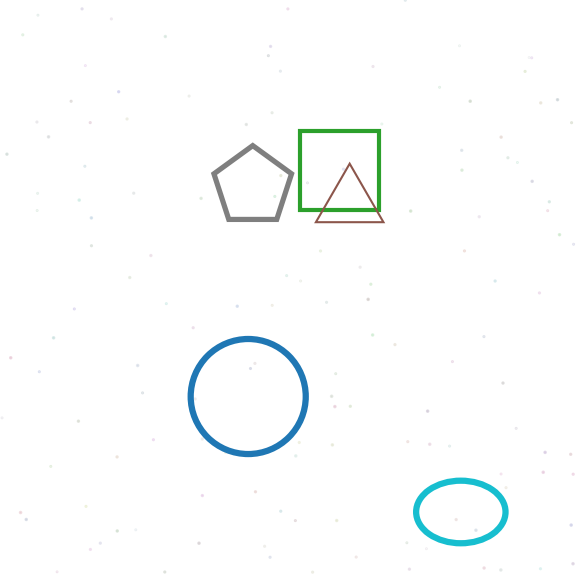[{"shape": "circle", "thickness": 3, "radius": 0.5, "center": [0.43, 0.313]}, {"shape": "square", "thickness": 2, "radius": 0.34, "center": [0.588, 0.704]}, {"shape": "triangle", "thickness": 1, "radius": 0.34, "center": [0.605, 0.648]}, {"shape": "pentagon", "thickness": 2.5, "radius": 0.35, "center": [0.438, 0.676]}, {"shape": "oval", "thickness": 3, "radius": 0.39, "center": [0.798, 0.113]}]